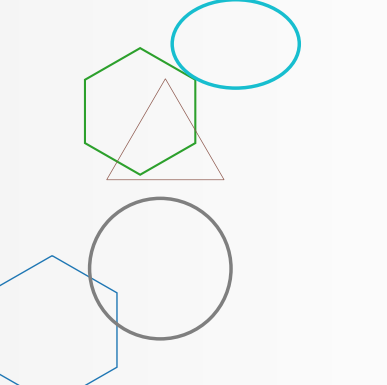[{"shape": "hexagon", "thickness": 1, "radius": 0.97, "center": [0.135, 0.143]}, {"shape": "hexagon", "thickness": 1.5, "radius": 0.82, "center": [0.362, 0.711]}, {"shape": "triangle", "thickness": 0.5, "radius": 0.87, "center": [0.427, 0.621]}, {"shape": "circle", "thickness": 2.5, "radius": 0.91, "center": [0.414, 0.302]}, {"shape": "oval", "thickness": 2.5, "radius": 0.82, "center": [0.608, 0.886]}]